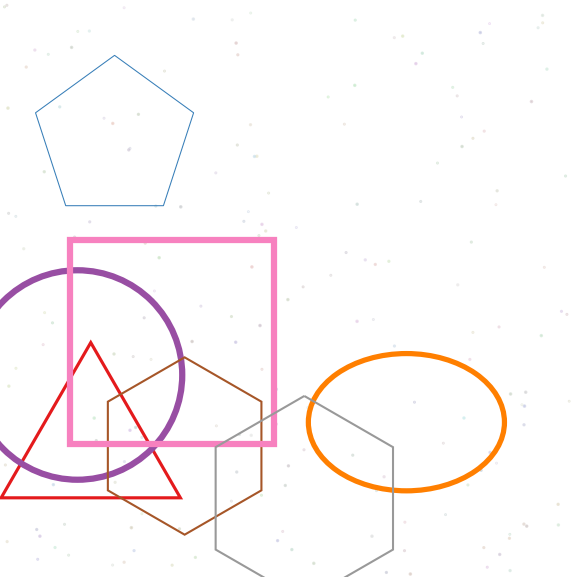[{"shape": "triangle", "thickness": 1.5, "radius": 0.9, "center": [0.157, 0.227]}, {"shape": "pentagon", "thickness": 0.5, "radius": 0.72, "center": [0.198, 0.759]}, {"shape": "circle", "thickness": 3, "radius": 0.91, "center": [0.134, 0.35]}, {"shape": "oval", "thickness": 2.5, "radius": 0.85, "center": [0.704, 0.268]}, {"shape": "hexagon", "thickness": 1, "radius": 0.77, "center": [0.32, 0.227]}, {"shape": "square", "thickness": 3, "radius": 0.88, "center": [0.298, 0.407]}, {"shape": "hexagon", "thickness": 1, "radius": 0.89, "center": [0.527, 0.136]}]